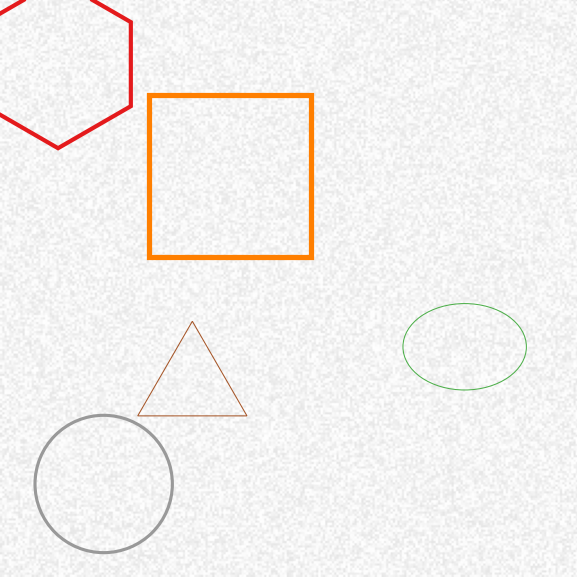[{"shape": "hexagon", "thickness": 2, "radius": 0.73, "center": [0.101, 0.888]}, {"shape": "oval", "thickness": 0.5, "radius": 0.53, "center": [0.805, 0.399]}, {"shape": "square", "thickness": 2.5, "radius": 0.7, "center": [0.398, 0.694]}, {"shape": "triangle", "thickness": 0.5, "radius": 0.55, "center": [0.333, 0.334]}, {"shape": "circle", "thickness": 1.5, "radius": 0.59, "center": [0.18, 0.161]}]